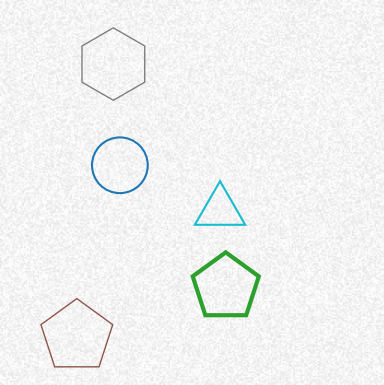[{"shape": "circle", "thickness": 1.5, "radius": 0.36, "center": [0.311, 0.571]}, {"shape": "pentagon", "thickness": 3, "radius": 0.45, "center": [0.586, 0.254]}, {"shape": "pentagon", "thickness": 1, "radius": 0.49, "center": [0.2, 0.126]}, {"shape": "hexagon", "thickness": 1, "radius": 0.47, "center": [0.294, 0.834]}, {"shape": "triangle", "thickness": 1.5, "radius": 0.38, "center": [0.572, 0.454]}]